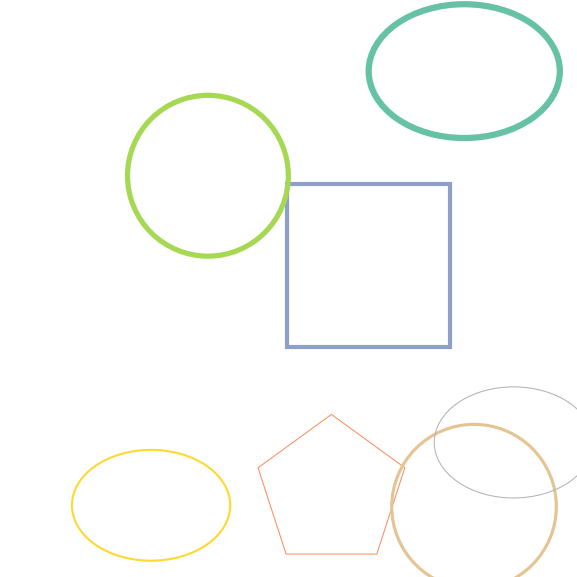[{"shape": "oval", "thickness": 3, "radius": 0.83, "center": [0.804, 0.876]}, {"shape": "pentagon", "thickness": 0.5, "radius": 0.67, "center": [0.574, 0.148]}, {"shape": "square", "thickness": 2, "radius": 0.7, "center": [0.638, 0.539]}, {"shape": "circle", "thickness": 2.5, "radius": 0.7, "center": [0.36, 0.695]}, {"shape": "oval", "thickness": 1, "radius": 0.69, "center": [0.262, 0.124]}, {"shape": "circle", "thickness": 1.5, "radius": 0.71, "center": [0.821, 0.122]}, {"shape": "oval", "thickness": 0.5, "radius": 0.69, "center": [0.889, 0.233]}]